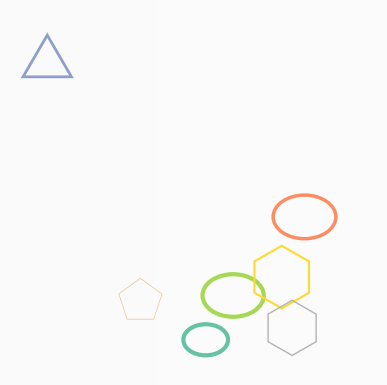[{"shape": "oval", "thickness": 3, "radius": 0.29, "center": [0.531, 0.117]}, {"shape": "oval", "thickness": 2.5, "radius": 0.4, "center": [0.786, 0.437]}, {"shape": "triangle", "thickness": 2, "radius": 0.36, "center": [0.122, 0.837]}, {"shape": "oval", "thickness": 3, "radius": 0.39, "center": [0.602, 0.232]}, {"shape": "hexagon", "thickness": 1.5, "radius": 0.41, "center": [0.727, 0.28]}, {"shape": "pentagon", "thickness": 0.5, "radius": 0.29, "center": [0.362, 0.218]}, {"shape": "hexagon", "thickness": 1, "radius": 0.36, "center": [0.754, 0.148]}]